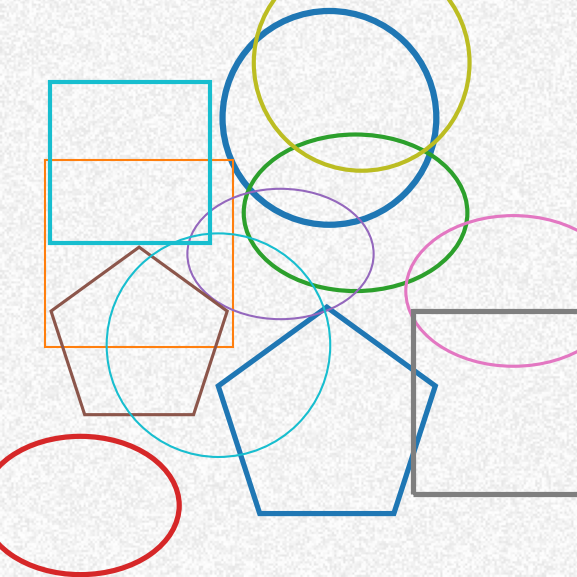[{"shape": "circle", "thickness": 3, "radius": 0.93, "center": [0.57, 0.795]}, {"shape": "pentagon", "thickness": 2.5, "radius": 0.99, "center": [0.566, 0.27]}, {"shape": "square", "thickness": 1, "radius": 0.81, "center": [0.24, 0.561]}, {"shape": "oval", "thickness": 2, "radius": 0.97, "center": [0.616, 0.631]}, {"shape": "oval", "thickness": 2.5, "radius": 0.86, "center": [0.139, 0.124]}, {"shape": "oval", "thickness": 1, "radius": 0.81, "center": [0.486, 0.559]}, {"shape": "pentagon", "thickness": 1.5, "radius": 0.8, "center": [0.241, 0.411]}, {"shape": "oval", "thickness": 1.5, "radius": 0.93, "center": [0.889, 0.495]}, {"shape": "square", "thickness": 2.5, "radius": 0.79, "center": [0.872, 0.302]}, {"shape": "circle", "thickness": 2, "radius": 0.93, "center": [0.626, 0.89]}, {"shape": "square", "thickness": 2, "radius": 0.69, "center": [0.226, 0.718]}, {"shape": "circle", "thickness": 1, "radius": 0.97, "center": [0.378, 0.401]}]